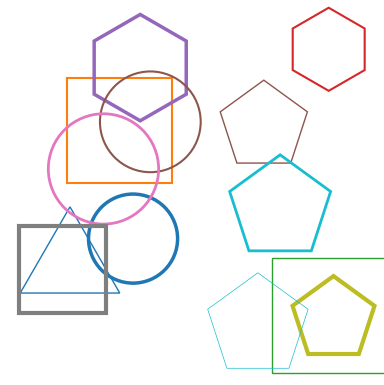[{"shape": "triangle", "thickness": 1, "radius": 0.75, "center": [0.182, 0.314]}, {"shape": "circle", "thickness": 2.5, "radius": 0.58, "center": [0.346, 0.38]}, {"shape": "square", "thickness": 1.5, "radius": 0.68, "center": [0.311, 0.661]}, {"shape": "square", "thickness": 1, "radius": 0.74, "center": [0.856, 0.181]}, {"shape": "hexagon", "thickness": 1.5, "radius": 0.54, "center": [0.854, 0.872]}, {"shape": "hexagon", "thickness": 2.5, "radius": 0.69, "center": [0.364, 0.824]}, {"shape": "circle", "thickness": 1.5, "radius": 0.65, "center": [0.39, 0.684]}, {"shape": "pentagon", "thickness": 1, "radius": 0.59, "center": [0.685, 0.673]}, {"shape": "circle", "thickness": 2, "radius": 0.72, "center": [0.269, 0.561]}, {"shape": "square", "thickness": 3, "radius": 0.56, "center": [0.164, 0.3]}, {"shape": "pentagon", "thickness": 3, "radius": 0.56, "center": [0.866, 0.171]}, {"shape": "pentagon", "thickness": 2, "radius": 0.69, "center": [0.728, 0.46]}, {"shape": "pentagon", "thickness": 0.5, "radius": 0.69, "center": [0.67, 0.154]}]